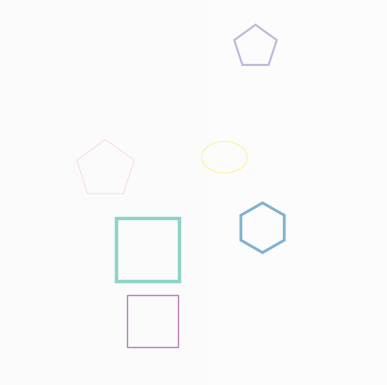[{"shape": "square", "thickness": 2.5, "radius": 0.41, "center": [0.381, 0.353]}, {"shape": "pentagon", "thickness": 1.5, "radius": 0.29, "center": [0.659, 0.878]}, {"shape": "hexagon", "thickness": 2, "radius": 0.32, "center": [0.678, 0.409]}, {"shape": "pentagon", "thickness": 0.5, "radius": 0.39, "center": [0.272, 0.56]}, {"shape": "square", "thickness": 1, "radius": 0.33, "center": [0.393, 0.166]}, {"shape": "oval", "thickness": 0.5, "radius": 0.29, "center": [0.579, 0.592]}]